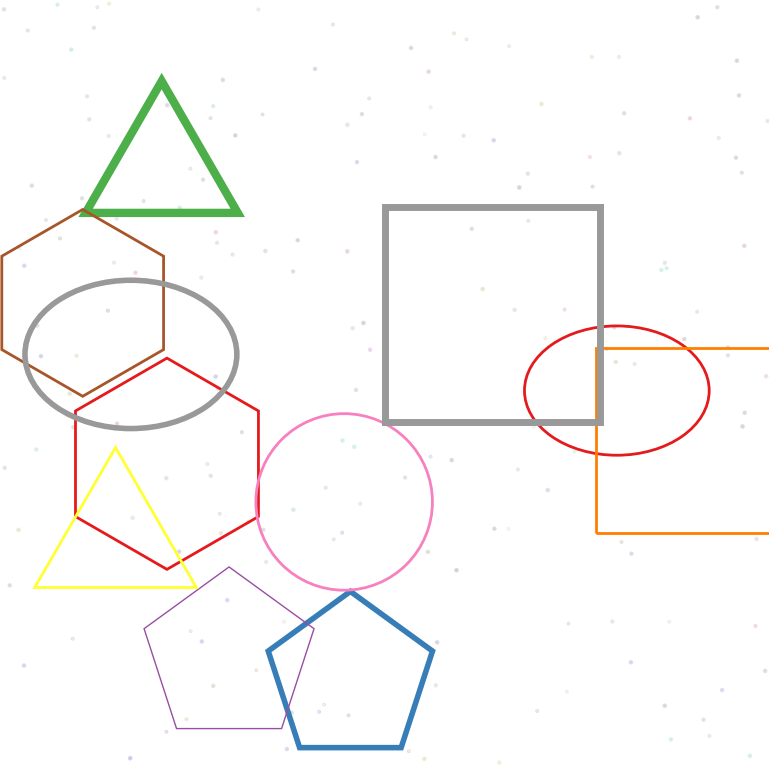[{"shape": "oval", "thickness": 1, "radius": 0.6, "center": [0.801, 0.493]}, {"shape": "hexagon", "thickness": 1, "radius": 0.69, "center": [0.217, 0.398]}, {"shape": "pentagon", "thickness": 2, "radius": 0.56, "center": [0.455, 0.12]}, {"shape": "triangle", "thickness": 3, "radius": 0.57, "center": [0.21, 0.781]}, {"shape": "pentagon", "thickness": 0.5, "radius": 0.58, "center": [0.297, 0.148]}, {"shape": "square", "thickness": 1, "radius": 0.6, "center": [0.894, 0.428]}, {"shape": "triangle", "thickness": 1, "radius": 0.61, "center": [0.15, 0.298]}, {"shape": "hexagon", "thickness": 1, "radius": 0.61, "center": [0.107, 0.607]}, {"shape": "circle", "thickness": 1, "radius": 0.57, "center": [0.447, 0.348]}, {"shape": "oval", "thickness": 2, "radius": 0.69, "center": [0.17, 0.54]}, {"shape": "square", "thickness": 2.5, "radius": 0.7, "center": [0.639, 0.592]}]